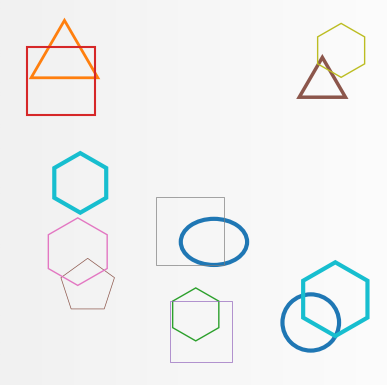[{"shape": "oval", "thickness": 3, "radius": 0.43, "center": [0.552, 0.372]}, {"shape": "circle", "thickness": 3, "radius": 0.37, "center": [0.802, 0.162]}, {"shape": "triangle", "thickness": 2, "radius": 0.5, "center": [0.166, 0.848]}, {"shape": "hexagon", "thickness": 1, "radius": 0.34, "center": [0.505, 0.183]}, {"shape": "square", "thickness": 1.5, "radius": 0.44, "center": [0.157, 0.789]}, {"shape": "square", "thickness": 0.5, "radius": 0.4, "center": [0.519, 0.139]}, {"shape": "pentagon", "thickness": 0.5, "radius": 0.36, "center": [0.226, 0.256]}, {"shape": "triangle", "thickness": 2.5, "radius": 0.34, "center": [0.832, 0.782]}, {"shape": "hexagon", "thickness": 1, "radius": 0.44, "center": [0.201, 0.346]}, {"shape": "square", "thickness": 0.5, "radius": 0.44, "center": [0.49, 0.4]}, {"shape": "hexagon", "thickness": 1, "radius": 0.35, "center": [0.88, 0.869]}, {"shape": "hexagon", "thickness": 3, "radius": 0.39, "center": [0.207, 0.525]}, {"shape": "hexagon", "thickness": 3, "radius": 0.48, "center": [0.865, 0.223]}]